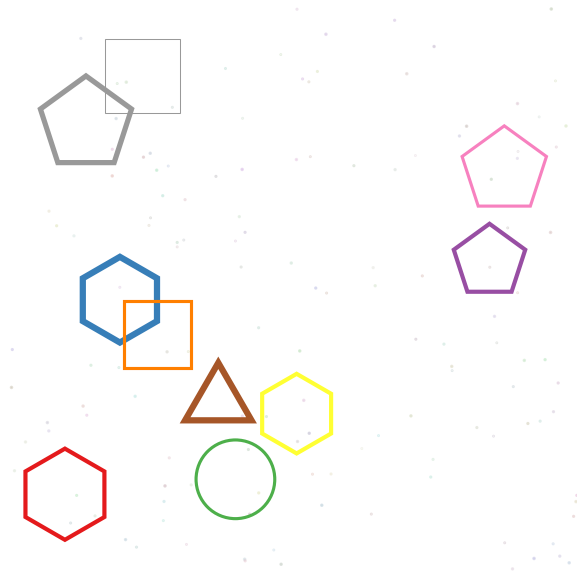[{"shape": "hexagon", "thickness": 2, "radius": 0.39, "center": [0.112, 0.143]}, {"shape": "hexagon", "thickness": 3, "radius": 0.37, "center": [0.208, 0.48]}, {"shape": "circle", "thickness": 1.5, "radius": 0.34, "center": [0.408, 0.169]}, {"shape": "pentagon", "thickness": 2, "radius": 0.33, "center": [0.848, 0.547]}, {"shape": "square", "thickness": 1.5, "radius": 0.29, "center": [0.272, 0.42]}, {"shape": "hexagon", "thickness": 2, "radius": 0.34, "center": [0.514, 0.283]}, {"shape": "triangle", "thickness": 3, "radius": 0.33, "center": [0.378, 0.304]}, {"shape": "pentagon", "thickness": 1.5, "radius": 0.38, "center": [0.873, 0.704]}, {"shape": "pentagon", "thickness": 2.5, "radius": 0.41, "center": [0.149, 0.785]}, {"shape": "square", "thickness": 0.5, "radius": 0.32, "center": [0.247, 0.867]}]